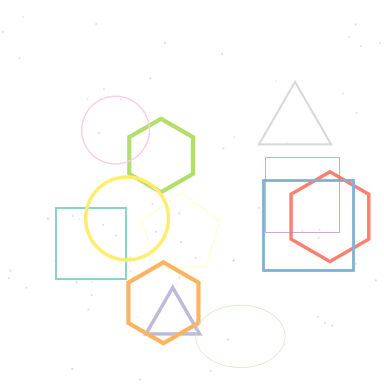[{"shape": "square", "thickness": 1.5, "radius": 0.46, "center": [0.236, 0.368]}, {"shape": "pentagon", "thickness": 0.5, "radius": 0.53, "center": [0.47, 0.393]}, {"shape": "triangle", "thickness": 2.5, "radius": 0.4, "center": [0.449, 0.173]}, {"shape": "hexagon", "thickness": 2.5, "radius": 0.58, "center": [0.857, 0.437]}, {"shape": "square", "thickness": 2, "radius": 0.59, "center": [0.8, 0.416]}, {"shape": "hexagon", "thickness": 3, "radius": 0.53, "center": [0.425, 0.214]}, {"shape": "hexagon", "thickness": 3, "radius": 0.48, "center": [0.418, 0.596]}, {"shape": "circle", "thickness": 1, "radius": 0.44, "center": [0.3, 0.662]}, {"shape": "triangle", "thickness": 1.5, "radius": 0.54, "center": [0.766, 0.679]}, {"shape": "square", "thickness": 0.5, "radius": 0.48, "center": [0.785, 0.495]}, {"shape": "oval", "thickness": 0.5, "radius": 0.58, "center": [0.625, 0.126]}, {"shape": "circle", "thickness": 2.5, "radius": 0.54, "center": [0.33, 0.433]}]